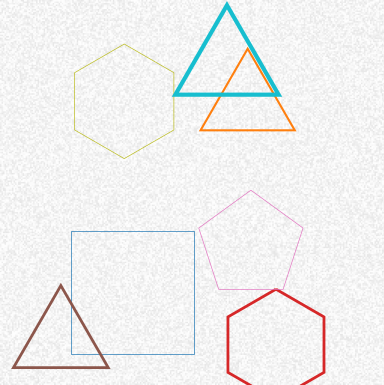[{"shape": "square", "thickness": 0.5, "radius": 0.8, "center": [0.344, 0.24]}, {"shape": "triangle", "thickness": 1.5, "radius": 0.71, "center": [0.643, 0.732]}, {"shape": "hexagon", "thickness": 2, "radius": 0.72, "center": [0.717, 0.105]}, {"shape": "triangle", "thickness": 2, "radius": 0.71, "center": [0.158, 0.116]}, {"shape": "pentagon", "thickness": 0.5, "radius": 0.71, "center": [0.652, 0.364]}, {"shape": "hexagon", "thickness": 0.5, "radius": 0.74, "center": [0.323, 0.737]}, {"shape": "triangle", "thickness": 3, "radius": 0.77, "center": [0.59, 0.832]}]